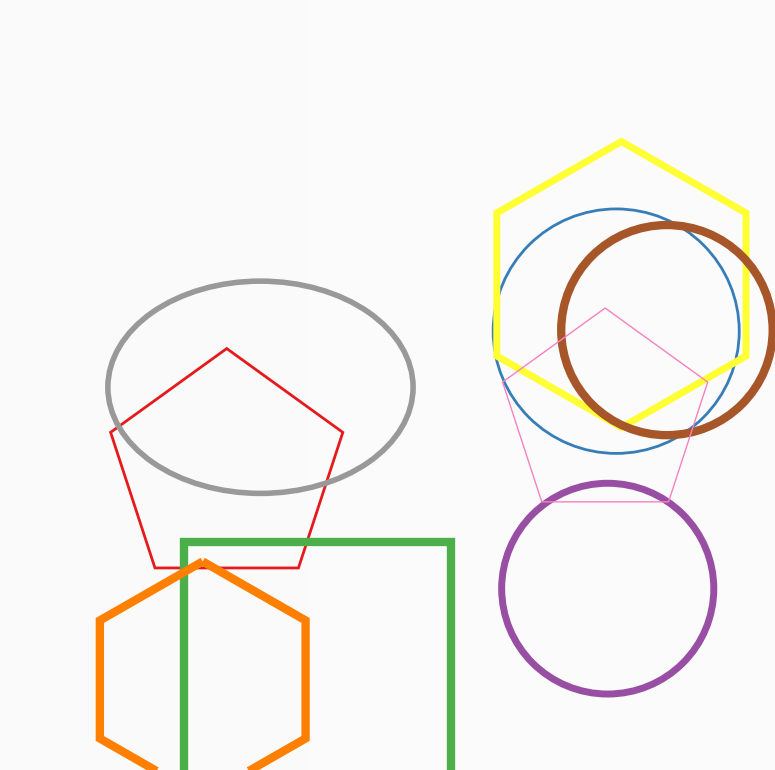[{"shape": "pentagon", "thickness": 1, "radius": 0.79, "center": [0.293, 0.39]}, {"shape": "circle", "thickness": 1, "radius": 0.79, "center": [0.795, 0.57]}, {"shape": "square", "thickness": 3, "radius": 0.86, "center": [0.41, 0.124]}, {"shape": "circle", "thickness": 2.5, "radius": 0.68, "center": [0.784, 0.236]}, {"shape": "hexagon", "thickness": 3, "radius": 0.77, "center": [0.262, 0.118]}, {"shape": "hexagon", "thickness": 2.5, "radius": 0.93, "center": [0.802, 0.631]}, {"shape": "circle", "thickness": 3, "radius": 0.68, "center": [0.861, 0.571]}, {"shape": "pentagon", "thickness": 0.5, "radius": 0.7, "center": [0.781, 0.461]}, {"shape": "oval", "thickness": 2, "radius": 0.98, "center": [0.336, 0.497]}]